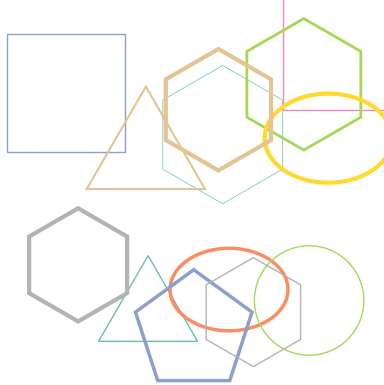[{"shape": "triangle", "thickness": 1, "radius": 0.74, "center": [0.385, 0.188]}, {"shape": "hexagon", "thickness": 0.5, "radius": 0.9, "center": [0.578, 0.65]}, {"shape": "oval", "thickness": 2.5, "radius": 0.77, "center": [0.595, 0.248]}, {"shape": "square", "thickness": 1, "radius": 0.76, "center": [0.172, 0.759]}, {"shape": "pentagon", "thickness": 2.5, "radius": 0.8, "center": [0.503, 0.14]}, {"shape": "square", "thickness": 1, "radius": 0.81, "center": [0.896, 0.876]}, {"shape": "hexagon", "thickness": 2, "radius": 0.85, "center": [0.789, 0.781]}, {"shape": "circle", "thickness": 1, "radius": 0.71, "center": [0.803, 0.22]}, {"shape": "oval", "thickness": 3, "radius": 0.83, "center": [0.853, 0.641]}, {"shape": "hexagon", "thickness": 3, "radius": 0.79, "center": [0.567, 0.715]}, {"shape": "triangle", "thickness": 1.5, "radius": 0.89, "center": [0.379, 0.598]}, {"shape": "hexagon", "thickness": 3, "radius": 0.73, "center": [0.203, 0.312]}, {"shape": "hexagon", "thickness": 1, "radius": 0.71, "center": [0.658, 0.189]}]